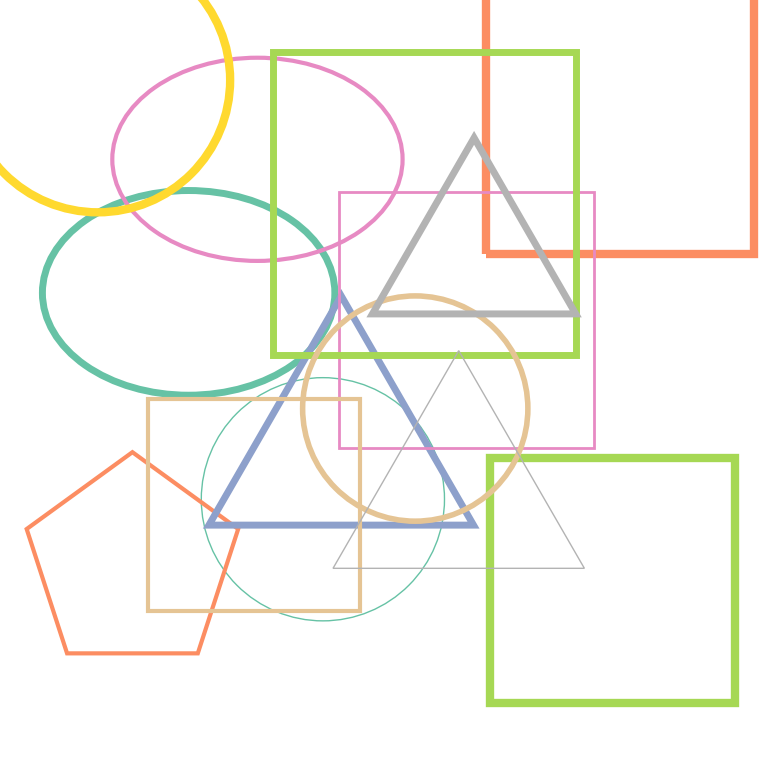[{"shape": "oval", "thickness": 2.5, "radius": 0.95, "center": [0.245, 0.62]}, {"shape": "circle", "thickness": 0.5, "radius": 0.79, "center": [0.419, 0.352]}, {"shape": "pentagon", "thickness": 1.5, "radius": 0.72, "center": [0.172, 0.268]}, {"shape": "square", "thickness": 3, "radius": 0.87, "center": [0.805, 0.843]}, {"shape": "triangle", "thickness": 2.5, "radius": 0.99, "center": [0.443, 0.417]}, {"shape": "oval", "thickness": 1.5, "radius": 0.94, "center": [0.334, 0.793]}, {"shape": "square", "thickness": 1, "radius": 0.83, "center": [0.606, 0.584]}, {"shape": "square", "thickness": 3, "radius": 0.79, "center": [0.796, 0.246]}, {"shape": "square", "thickness": 2.5, "radius": 0.98, "center": [0.551, 0.736]}, {"shape": "circle", "thickness": 3, "radius": 0.86, "center": [0.127, 0.896]}, {"shape": "square", "thickness": 1.5, "radius": 0.69, "center": [0.33, 0.344]}, {"shape": "circle", "thickness": 2, "radius": 0.73, "center": [0.539, 0.469]}, {"shape": "triangle", "thickness": 0.5, "radius": 0.94, "center": [0.596, 0.356]}, {"shape": "triangle", "thickness": 2.5, "radius": 0.76, "center": [0.616, 0.669]}]